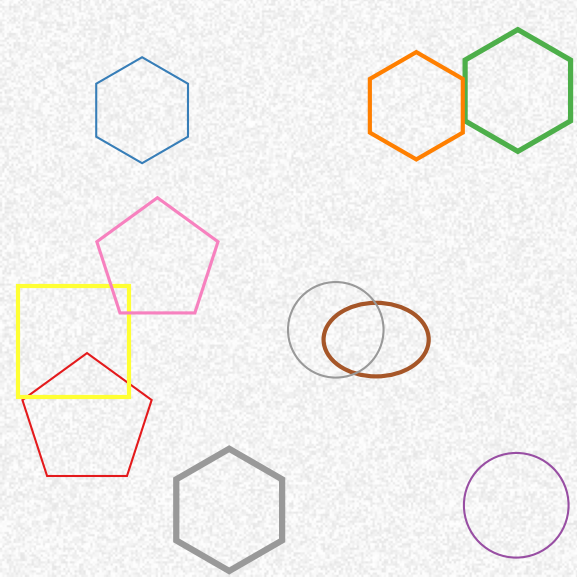[{"shape": "pentagon", "thickness": 1, "radius": 0.59, "center": [0.151, 0.27]}, {"shape": "hexagon", "thickness": 1, "radius": 0.46, "center": [0.246, 0.808]}, {"shape": "hexagon", "thickness": 2.5, "radius": 0.53, "center": [0.897, 0.842]}, {"shape": "circle", "thickness": 1, "radius": 0.45, "center": [0.894, 0.124]}, {"shape": "hexagon", "thickness": 2, "radius": 0.46, "center": [0.721, 0.816]}, {"shape": "square", "thickness": 2, "radius": 0.48, "center": [0.127, 0.408]}, {"shape": "oval", "thickness": 2, "radius": 0.46, "center": [0.651, 0.411]}, {"shape": "pentagon", "thickness": 1.5, "radius": 0.55, "center": [0.273, 0.547]}, {"shape": "hexagon", "thickness": 3, "radius": 0.53, "center": [0.397, 0.116]}, {"shape": "circle", "thickness": 1, "radius": 0.41, "center": [0.581, 0.428]}]